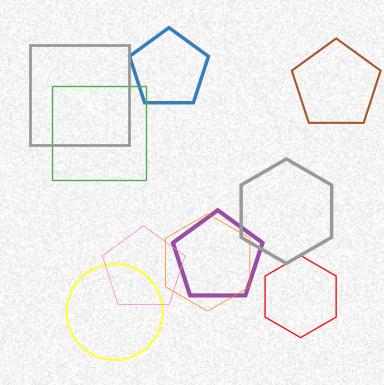[{"shape": "hexagon", "thickness": 1, "radius": 0.53, "center": [0.781, 0.23]}, {"shape": "pentagon", "thickness": 2.5, "radius": 0.54, "center": [0.439, 0.82]}, {"shape": "square", "thickness": 1, "radius": 0.61, "center": [0.257, 0.654]}, {"shape": "pentagon", "thickness": 3, "radius": 0.61, "center": [0.566, 0.332]}, {"shape": "hexagon", "thickness": 0.5, "radius": 0.63, "center": [0.539, 0.318]}, {"shape": "circle", "thickness": 1.5, "radius": 0.62, "center": [0.298, 0.19]}, {"shape": "pentagon", "thickness": 1.5, "radius": 0.61, "center": [0.873, 0.779]}, {"shape": "pentagon", "thickness": 0.5, "radius": 0.56, "center": [0.373, 0.301]}, {"shape": "square", "thickness": 2, "radius": 0.64, "center": [0.206, 0.753]}, {"shape": "hexagon", "thickness": 2.5, "radius": 0.68, "center": [0.744, 0.451]}]